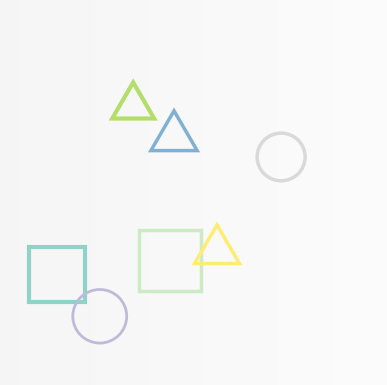[{"shape": "square", "thickness": 3, "radius": 0.36, "center": [0.147, 0.286]}, {"shape": "circle", "thickness": 2, "radius": 0.35, "center": [0.257, 0.179]}, {"shape": "triangle", "thickness": 2.5, "radius": 0.34, "center": [0.449, 0.643]}, {"shape": "triangle", "thickness": 3, "radius": 0.31, "center": [0.344, 0.723]}, {"shape": "circle", "thickness": 2.5, "radius": 0.31, "center": [0.725, 0.592]}, {"shape": "square", "thickness": 2.5, "radius": 0.4, "center": [0.439, 0.323]}, {"shape": "triangle", "thickness": 2.5, "radius": 0.33, "center": [0.56, 0.349]}]